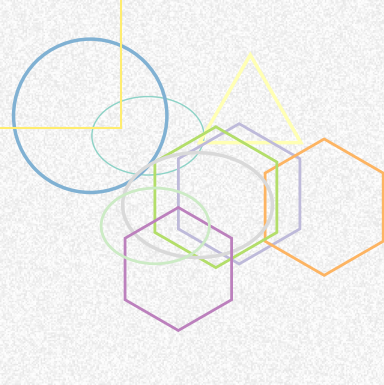[{"shape": "oval", "thickness": 1, "radius": 0.73, "center": [0.384, 0.647]}, {"shape": "triangle", "thickness": 2.5, "radius": 0.76, "center": [0.65, 0.706]}, {"shape": "hexagon", "thickness": 2, "radius": 0.91, "center": [0.621, 0.497]}, {"shape": "circle", "thickness": 2.5, "radius": 1.0, "center": [0.234, 0.699]}, {"shape": "hexagon", "thickness": 2, "radius": 0.89, "center": [0.842, 0.462]}, {"shape": "hexagon", "thickness": 2, "radius": 0.91, "center": [0.561, 0.488]}, {"shape": "oval", "thickness": 2.5, "radius": 0.97, "center": [0.513, 0.467]}, {"shape": "hexagon", "thickness": 2, "radius": 0.8, "center": [0.463, 0.301]}, {"shape": "oval", "thickness": 2, "radius": 0.7, "center": [0.403, 0.413]}, {"shape": "square", "thickness": 1.5, "radius": 0.86, "center": [0.141, 0.84]}]